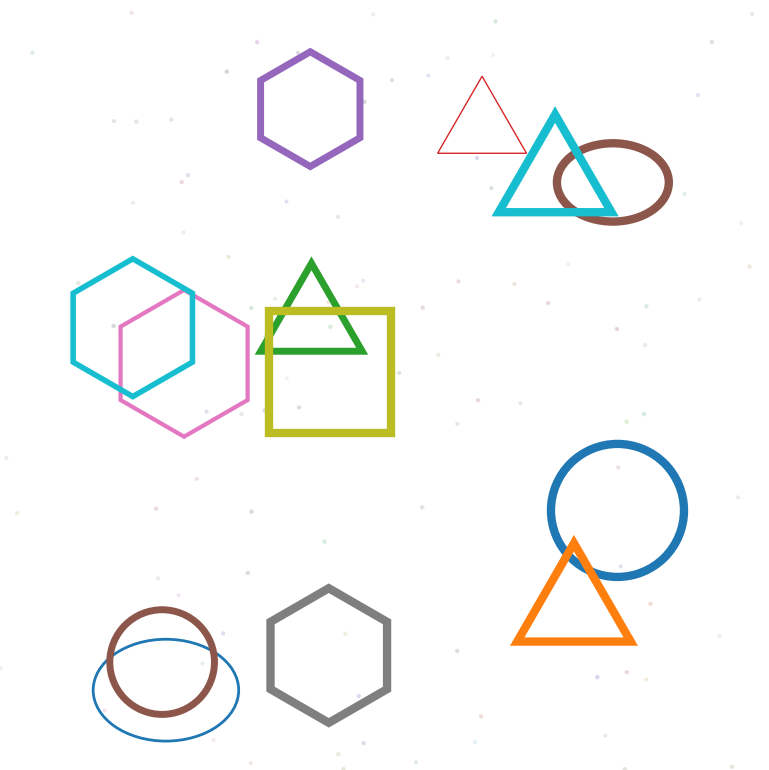[{"shape": "circle", "thickness": 3, "radius": 0.43, "center": [0.802, 0.337]}, {"shape": "oval", "thickness": 1, "radius": 0.47, "center": [0.215, 0.104]}, {"shape": "triangle", "thickness": 3, "radius": 0.43, "center": [0.745, 0.209]}, {"shape": "triangle", "thickness": 2.5, "radius": 0.38, "center": [0.404, 0.582]}, {"shape": "triangle", "thickness": 0.5, "radius": 0.33, "center": [0.626, 0.834]}, {"shape": "hexagon", "thickness": 2.5, "radius": 0.37, "center": [0.403, 0.858]}, {"shape": "oval", "thickness": 3, "radius": 0.36, "center": [0.796, 0.763]}, {"shape": "circle", "thickness": 2.5, "radius": 0.34, "center": [0.211, 0.14]}, {"shape": "hexagon", "thickness": 1.5, "radius": 0.48, "center": [0.239, 0.528]}, {"shape": "hexagon", "thickness": 3, "radius": 0.44, "center": [0.427, 0.149]}, {"shape": "square", "thickness": 3, "radius": 0.4, "center": [0.429, 0.517]}, {"shape": "triangle", "thickness": 3, "radius": 0.42, "center": [0.721, 0.767]}, {"shape": "hexagon", "thickness": 2, "radius": 0.45, "center": [0.172, 0.574]}]